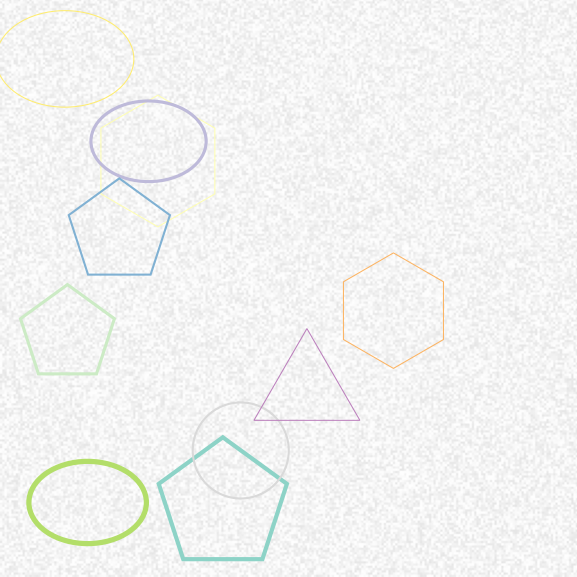[{"shape": "pentagon", "thickness": 2, "radius": 0.58, "center": [0.386, 0.125]}, {"shape": "hexagon", "thickness": 0.5, "radius": 0.57, "center": [0.273, 0.72]}, {"shape": "oval", "thickness": 1.5, "radius": 0.5, "center": [0.257, 0.754]}, {"shape": "pentagon", "thickness": 1, "radius": 0.46, "center": [0.207, 0.598]}, {"shape": "hexagon", "thickness": 0.5, "radius": 0.5, "center": [0.681, 0.461]}, {"shape": "oval", "thickness": 2.5, "radius": 0.51, "center": [0.152, 0.129]}, {"shape": "circle", "thickness": 1, "radius": 0.42, "center": [0.417, 0.219]}, {"shape": "triangle", "thickness": 0.5, "radius": 0.53, "center": [0.531, 0.324]}, {"shape": "pentagon", "thickness": 1.5, "radius": 0.43, "center": [0.117, 0.421]}, {"shape": "oval", "thickness": 0.5, "radius": 0.6, "center": [0.112, 0.897]}]